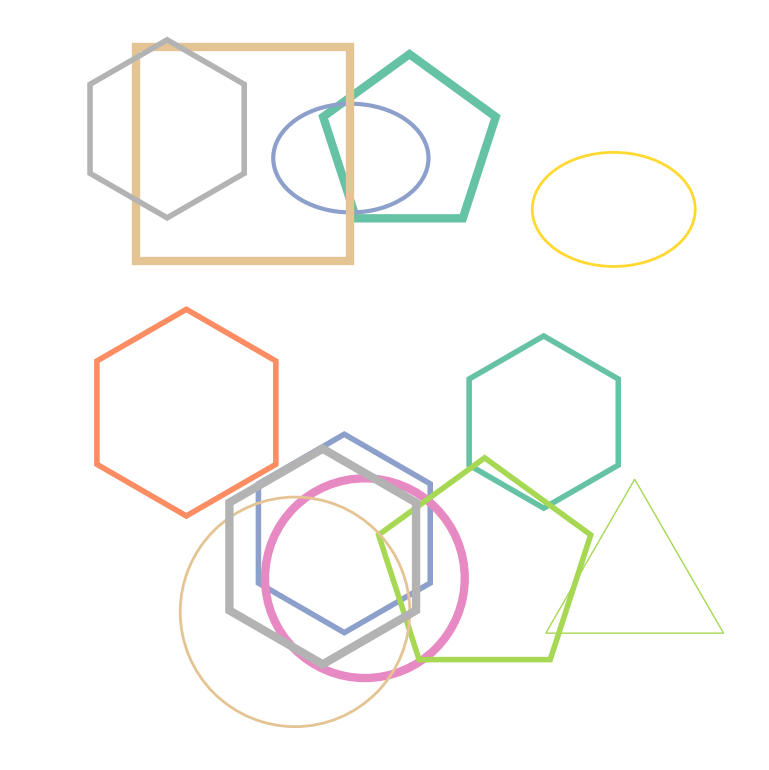[{"shape": "hexagon", "thickness": 2, "radius": 0.56, "center": [0.706, 0.452]}, {"shape": "pentagon", "thickness": 3, "radius": 0.59, "center": [0.532, 0.812]}, {"shape": "hexagon", "thickness": 2, "radius": 0.67, "center": [0.242, 0.464]}, {"shape": "hexagon", "thickness": 2, "radius": 0.64, "center": [0.447, 0.307]}, {"shape": "oval", "thickness": 1.5, "radius": 0.5, "center": [0.456, 0.795]}, {"shape": "circle", "thickness": 3, "radius": 0.65, "center": [0.474, 0.249]}, {"shape": "triangle", "thickness": 0.5, "radius": 0.67, "center": [0.824, 0.244]}, {"shape": "pentagon", "thickness": 2, "radius": 0.72, "center": [0.629, 0.261]}, {"shape": "oval", "thickness": 1, "radius": 0.53, "center": [0.797, 0.728]}, {"shape": "circle", "thickness": 1, "radius": 0.75, "center": [0.383, 0.205]}, {"shape": "square", "thickness": 3, "radius": 0.69, "center": [0.315, 0.8]}, {"shape": "hexagon", "thickness": 2, "radius": 0.58, "center": [0.217, 0.833]}, {"shape": "hexagon", "thickness": 3, "radius": 0.7, "center": [0.419, 0.277]}]